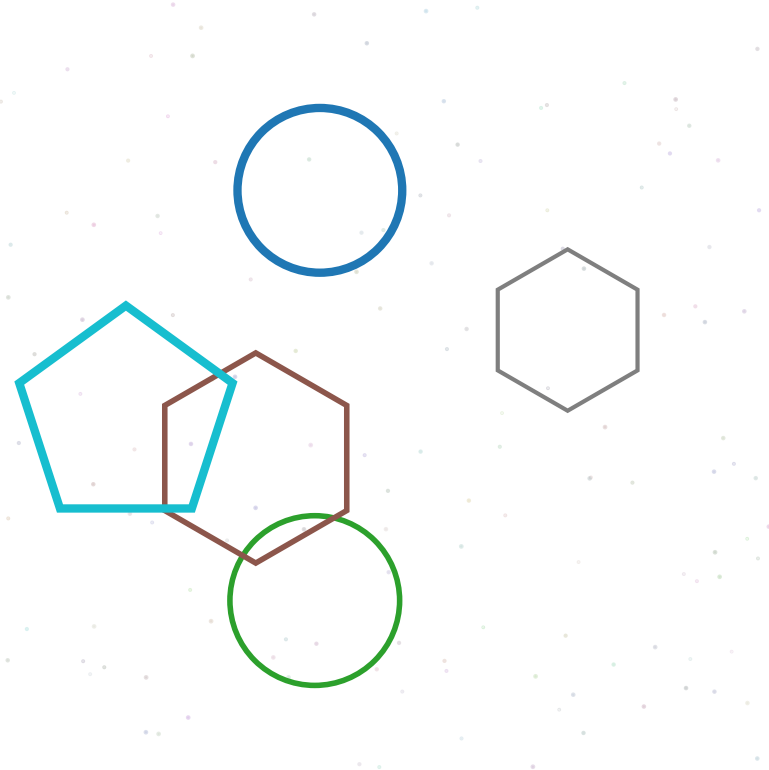[{"shape": "circle", "thickness": 3, "radius": 0.53, "center": [0.415, 0.753]}, {"shape": "circle", "thickness": 2, "radius": 0.55, "center": [0.409, 0.22]}, {"shape": "hexagon", "thickness": 2, "radius": 0.68, "center": [0.332, 0.405]}, {"shape": "hexagon", "thickness": 1.5, "radius": 0.52, "center": [0.737, 0.571]}, {"shape": "pentagon", "thickness": 3, "radius": 0.73, "center": [0.164, 0.457]}]